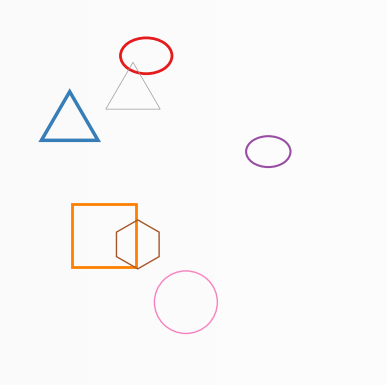[{"shape": "oval", "thickness": 2, "radius": 0.33, "center": [0.377, 0.855]}, {"shape": "triangle", "thickness": 2.5, "radius": 0.42, "center": [0.18, 0.678]}, {"shape": "oval", "thickness": 1.5, "radius": 0.29, "center": [0.692, 0.606]}, {"shape": "square", "thickness": 2, "radius": 0.41, "center": [0.269, 0.388]}, {"shape": "hexagon", "thickness": 1, "radius": 0.32, "center": [0.356, 0.365]}, {"shape": "circle", "thickness": 1, "radius": 0.41, "center": [0.48, 0.215]}, {"shape": "triangle", "thickness": 0.5, "radius": 0.41, "center": [0.343, 0.757]}]